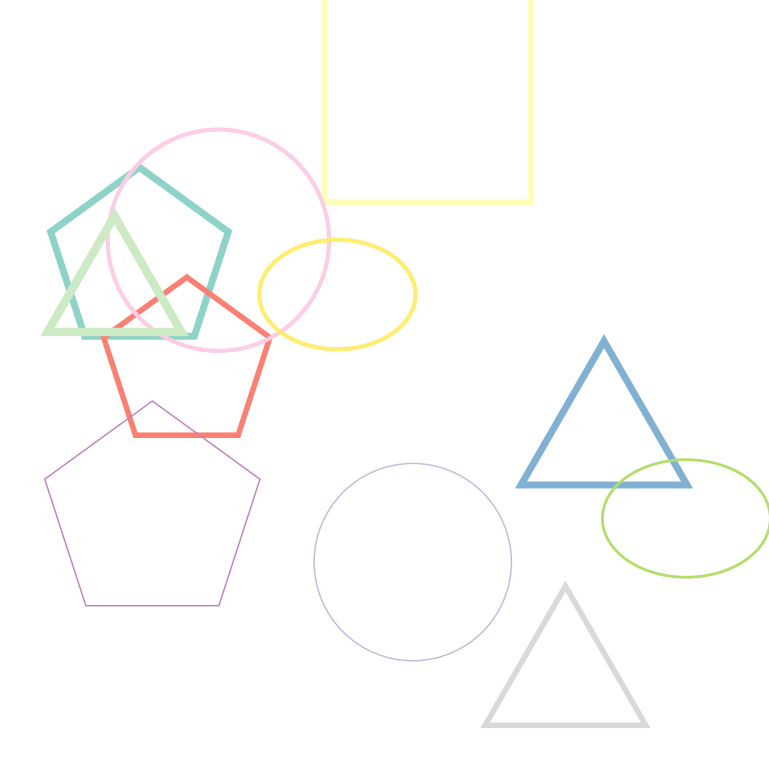[{"shape": "pentagon", "thickness": 2.5, "radius": 0.61, "center": [0.181, 0.661]}, {"shape": "square", "thickness": 2, "radius": 0.67, "center": [0.555, 0.872]}, {"shape": "circle", "thickness": 0.5, "radius": 0.64, "center": [0.536, 0.27]}, {"shape": "pentagon", "thickness": 2, "radius": 0.57, "center": [0.243, 0.527]}, {"shape": "triangle", "thickness": 2.5, "radius": 0.62, "center": [0.784, 0.432]}, {"shape": "oval", "thickness": 1, "radius": 0.55, "center": [0.891, 0.327]}, {"shape": "circle", "thickness": 1.5, "radius": 0.72, "center": [0.284, 0.688]}, {"shape": "triangle", "thickness": 2, "radius": 0.6, "center": [0.734, 0.118]}, {"shape": "pentagon", "thickness": 0.5, "radius": 0.73, "center": [0.198, 0.332]}, {"shape": "triangle", "thickness": 3, "radius": 0.5, "center": [0.149, 0.619]}, {"shape": "oval", "thickness": 1.5, "radius": 0.51, "center": [0.438, 0.618]}]